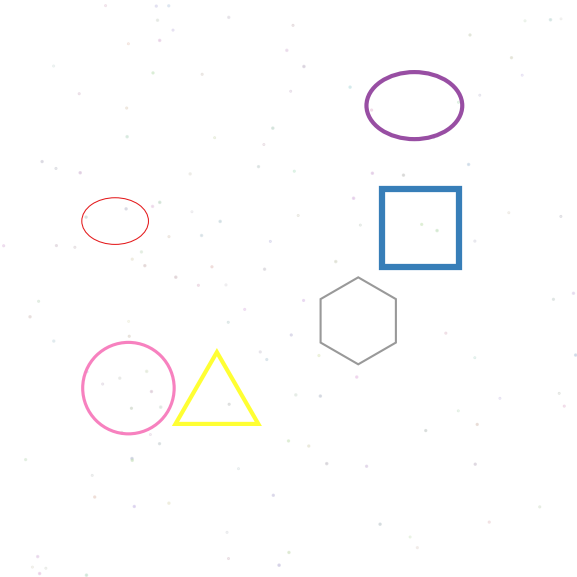[{"shape": "oval", "thickness": 0.5, "radius": 0.29, "center": [0.199, 0.616]}, {"shape": "square", "thickness": 3, "radius": 0.34, "center": [0.728, 0.604]}, {"shape": "oval", "thickness": 2, "radius": 0.41, "center": [0.718, 0.816]}, {"shape": "triangle", "thickness": 2, "radius": 0.41, "center": [0.376, 0.306]}, {"shape": "circle", "thickness": 1.5, "radius": 0.4, "center": [0.222, 0.327]}, {"shape": "hexagon", "thickness": 1, "radius": 0.38, "center": [0.62, 0.444]}]